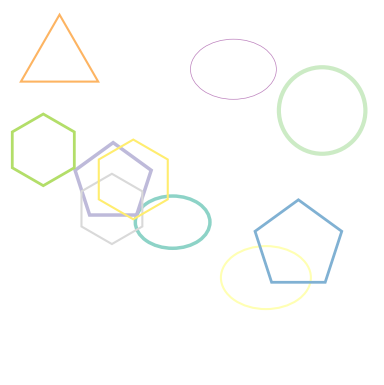[{"shape": "oval", "thickness": 2.5, "radius": 0.48, "center": [0.448, 0.423]}, {"shape": "oval", "thickness": 1.5, "radius": 0.58, "center": [0.691, 0.279]}, {"shape": "pentagon", "thickness": 2.5, "radius": 0.52, "center": [0.294, 0.526]}, {"shape": "pentagon", "thickness": 2, "radius": 0.59, "center": [0.775, 0.363]}, {"shape": "triangle", "thickness": 1.5, "radius": 0.58, "center": [0.155, 0.846]}, {"shape": "hexagon", "thickness": 2, "radius": 0.47, "center": [0.112, 0.611]}, {"shape": "hexagon", "thickness": 1.5, "radius": 0.46, "center": [0.291, 0.457]}, {"shape": "oval", "thickness": 0.5, "radius": 0.56, "center": [0.606, 0.82]}, {"shape": "circle", "thickness": 3, "radius": 0.56, "center": [0.837, 0.713]}, {"shape": "hexagon", "thickness": 1.5, "radius": 0.52, "center": [0.346, 0.534]}]